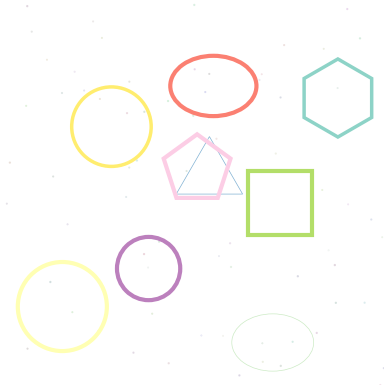[{"shape": "hexagon", "thickness": 2.5, "radius": 0.51, "center": [0.878, 0.745]}, {"shape": "circle", "thickness": 3, "radius": 0.58, "center": [0.162, 0.204]}, {"shape": "oval", "thickness": 3, "radius": 0.56, "center": [0.554, 0.777]}, {"shape": "triangle", "thickness": 0.5, "radius": 0.5, "center": [0.544, 0.546]}, {"shape": "square", "thickness": 3, "radius": 0.42, "center": [0.728, 0.473]}, {"shape": "pentagon", "thickness": 3, "radius": 0.46, "center": [0.512, 0.56]}, {"shape": "circle", "thickness": 3, "radius": 0.41, "center": [0.386, 0.302]}, {"shape": "oval", "thickness": 0.5, "radius": 0.53, "center": [0.708, 0.11]}, {"shape": "circle", "thickness": 2.5, "radius": 0.52, "center": [0.289, 0.671]}]